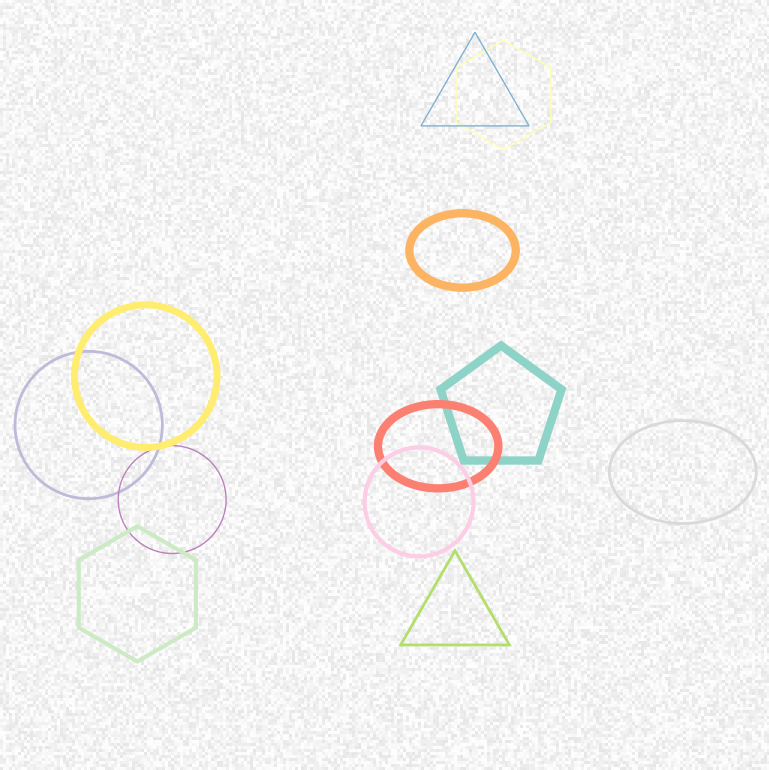[{"shape": "pentagon", "thickness": 3, "radius": 0.41, "center": [0.651, 0.469]}, {"shape": "hexagon", "thickness": 0.5, "radius": 0.36, "center": [0.654, 0.877]}, {"shape": "circle", "thickness": 1, "radius": 0.48, "center": [0.115, 0.448]}, {"shape": "oval", "thickness": 3, "radius": 0.39, "center": [0.569, 0.42]}, {"shape": "triangle", "thickness": 0.5, "radius": 0.41, "center": [0.617, 0.877]}, {"shape": "oval", "thickness": 3, "radius": 0.35, "center": [0.601, 0.675]}, {"shape": "triangle", "thickness": 1, "radius": 0.41, "center": [0.591, 0.203]}, {"shape": "circle", "thickness": 1.5, "radius": 0.35, "center": [0.544, 0.348]}, {"shape": "oval", "thickness": 1, "radius": 0.48, "center": [0.887, 0.387]}, {"shape": "circle", "thickness": 0.5, "radius": 0.35, "center": [0.224, 0.351]}, {"shape": "hexagon", "thickness": 1.5, "radius": 0.44, "center": [0.178, 0.229]}, {"shape": "circle", "thickness": 2.5, "radius": 0.46, "center": [0.189, 0.511]}]